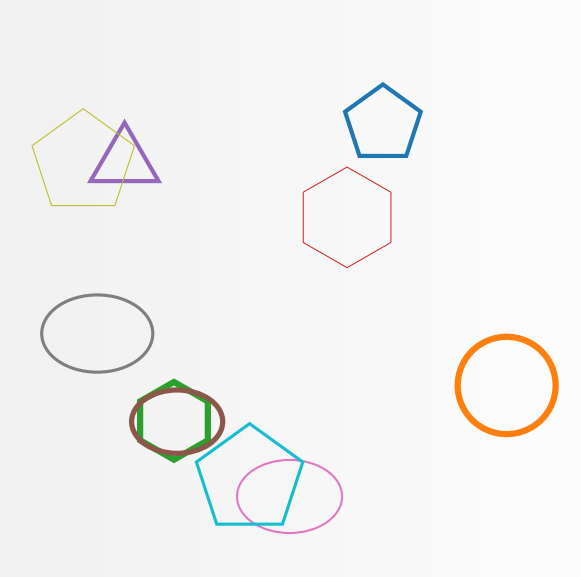[{"shape": "pentagon", "thickness": 2, "radius": 0.34, "center": [0.659, 0.784]}, {"shape": "circle", "thickness": 3, "radius": 0.42, "center": [0.872, 0.332]}, {"shape": "hexagon", "thickness": 3, "radius": 0.34, "center": [0.299, 0.27]}, {"shape": "hexagon", "thickness": 0.5, "radius": 0.44, "center": [0.597, 0.623]}, {"shape": "triangle", "thickness": 2, "radius": 0.34, "center": [0.214, 0.719]}, {"shape": "oval", "thickness": 2.5, "radius": 0.39, "center": [0.305, 0.269]}, {"shape": "oval", "thickness": 1, "radius": 0.45, "center": [0.498, 0.139]}, {"shape": "oval", "thickness": 1.5, "radius": 0.48, "center": [0.167, 0.422]}, {"shape": "pentagon", "thickness": 0.5, "radius": 0.46, "center": [0.143, 0.718]}, {"shape": "pentagon", "thickness": 1.5, "radius": 0.48, "center": [0.429, 0.169]}]